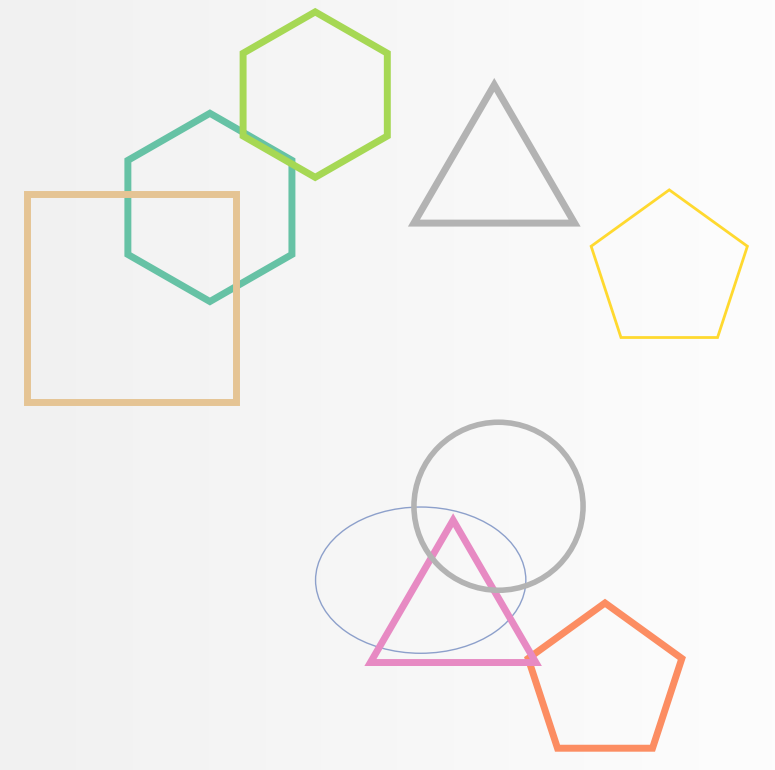[{"shape": "hexagon", "thickness": 2.5, "radius": 0.61, "center": [0.271, 0.731]}, {"shape": "pentagon", "thickness": 2.5, "radius": 0.52, "center": [0.781, 0.113]}, {"shape": "oval", "thickness": 0.5, "radius": 0.68, "center": [0.543, 0.247]}, {"shape": "triangle", "thickness": 2.5, "radius": 0.62, "center": [0.585, 0.201]}, {"shape": "hexagon", "thickness": 2.5, "radius": 0.54, "center": [0.407, 0.877]}, {"shape": "pentagon", "thickness": 1, "radius": 0.53, "center": [0.864, 0.647]}, {"shape": "square", "thickness": 2.5, "radius": 0.67, "center": [0.169, 0.613]}, {"shape": "circle", "thickness": 2, "radius": 0.55, "center": [0.643, 0.343]}, {"shape": "triangle", "thickness": 2.5, "radius": 0.6, "center": [0.638, 0.77]}]